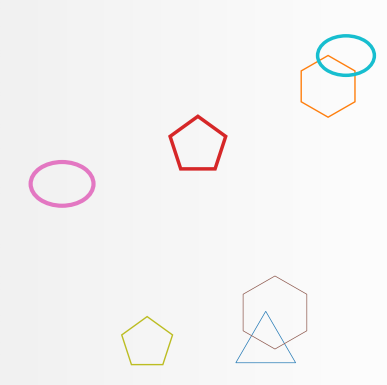[{"shape": "triangle", "thickness": 0.5, "radius": 0.45, "center": [0.686, 0.102]}, {"shape": "hexagon", "thickness": 1, "radius": 0.4, "center": [0.847, 0.776]}, {"shape": "pentagon", "thickness": 2.5, "radius": 0.38, "center": [0.511, 0.622]}, {"shape": "hexagon", "thickness": 0.5, "radius": 0.47, "center": [0.71, 0.188]}, {"shape": "oval", "thickness": 3, "radius": 0.41, "center": [0.16, 0.522]}, {"shape": "pentagon", "thickness": 1, "radius": 0.34, "center": [0.38, 0.109]}, {"shape": "oval", "thickness": 2.5, "radius": 0.37, "center": [0.893, 0.856]}]